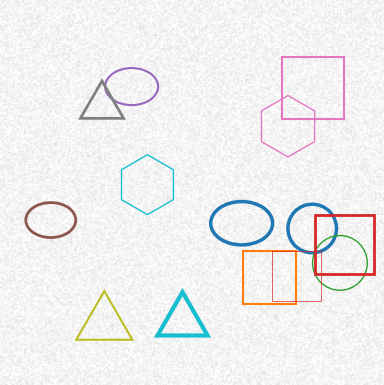[{"shape": "circle", "thickness": 2.5, "radius": 0.32, "center": [0.811, 0.407]}, {"shape": "oval", "thickness": 2.5, "radius": 0.4, "center": [0.628, 0.42]}, {"shape": "square", "thickness": 1.5, "radius": 0.34, "center": [0.699, 0.28]}, {"shape": "circle", "thickness": 1, "radius": 0.36, "center": [0.883, 0.317]}, {"shape": "square", "thickness": 2, "radius": 0.38, "center": [0.894, 0.364]}, {"shape": "square", "thickness": 0.5, "radius": 0.32, "center": [0.77, 0.283]}, {"shape": "oval", "thickness": 1.5, "radius": 0.34, "center": [0.342, 0.775]}, {"shape": "oval", "thickness": 2, "radius": 0.32, "center": [0.132, 0.428]}, {"shape": "hexagon", "thickness": 1, "radius": 0.4, "center": [0.748, 0.672]}, {"shape": "square", "thickness": 1.5, "radius": 0.4, "center": [0.813, 0.772]}, {"shape": "triangle", "thickness": 2, "radius": 0.32, "center": [0.265, 0.725]}, {"shape": "triangle", "thickness": 1.5, "radius": 0.42, "center": [0.271, 0.16]}, {"shape": "triangle", "thickness": 3, "radius": 0.38, "center": [0.474, 0.166]}, {"shape": "hexagon", "thickness": 1, "radius": 0.39, "center": [0.383, 0.52]}]